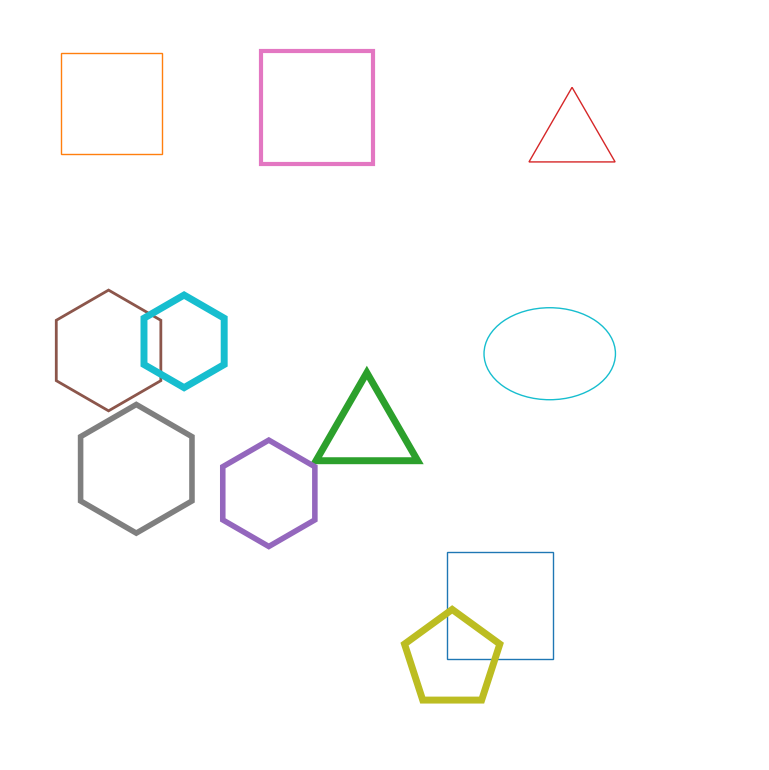[{"shape": "square", "thickness": 0.5, "radius": 0.34, "center": [0.649, 0.214]}, {"shape": "square", "thickness": 0.5, "radius": 0.33, "center": [0.145, 0.866]}, {"shape": "triangle", "thickness": 2.5, "radius": 0.38, "center": [0.476, 0.44]}, {"shape": "triangle", "thickness": 0.5, "radius": 0.32, "center": [0.743, 0.822]}, {"shape": "hexagon", "thickness": 2, "radius": 0.35, "center": [0.349, 0.359]}, {"shape": "hexagon", "thickness": 1, "radius": 0.39, "center": [0.141, 0.545]}, {"shape": "square", "thickness": 1.5, "radius": 0.37, "center": [0.412, 0.86]}, {"shape": "hexagon", "thickness": 2, "radius": 0.42, "center": [0.177, 0.391]}, {"shape": "pentagon", "thickness": 2.5, "radius": 0.33, "center": [0.587, 0.143]}, {"shape": "hexagon", "thickness": 2.5, "radius": 0.3, "center": [0.239, 0.557]}, {"shape": "oval", "thickness": 0.5, "radius": 0.43, "center": [0.714, 0.541]}]